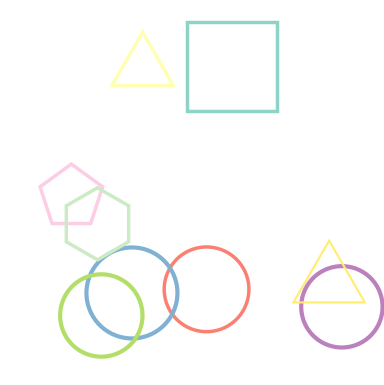[{"shape": "square", "thickness": 2.5, "radius": 0.58, "center": [0.602, 0.827]}, {"shape": "triangle", "thickness": 2.5, "radius": 0.46, "center": [0.37, 0.824]}, {"shape": "circle", "thickness": 2.5, "radius": 0.55, "center": [0.536, 0.249]}, {"shape": "circle", "thickness": 3, "radius": 0.59, "center": [0.343, 0.239]}, {"shape": "circle", "thickness": 3, "radius": 0.53, "center": [0.263, 0.181]}, {"shape": "pentagon", "thickness": 2.5, "radius": 0.43, "center": [0.185, 0.488]}, {"shape": "circle", "thickness": 3, "radius": 0.53, "center": [0.888, 0.203]}, {"shape": "hexagon", "thickness": 2.5, "radius": 0.47, "center": [0.253, 0.419]}, {"shape": "triangle", "thickness": 1.5, "radius": 0.54, "center": [0.855, 0.268]}]